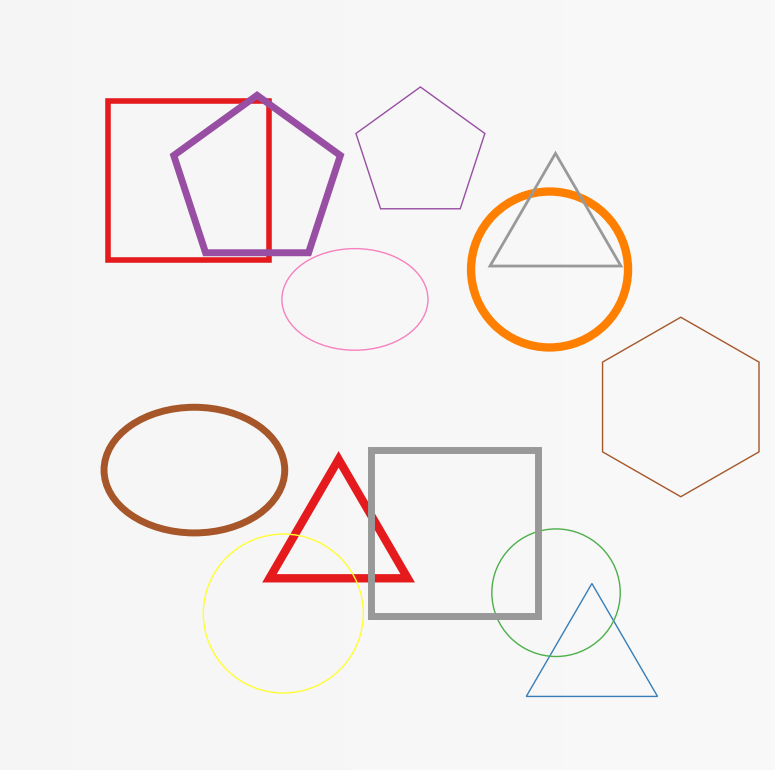[{"shape": "square", "thickness": 2, "radius": 0.52, "center": [0.243, 0.766]}, {"shape": "triangle", "thickness": 3, "radius": 0.51, "center": [0.437, 0.3]}, {"shape": "triangle", "thickness": 0.5, "radius": 0.49, "center": [0.764, 0.144]}, {"shape": "circle", "thickness": 0.5, "radius": 0.41, "center": [0.717, 0.23]}, {"shape": "pentagon", "thickness": 2.5, "radius": 0.57, "center": [0.332, 0.763]}, {"shape": "pentagon", "thickness": 0.5, "radius": 0.44, "center": [0.542, 0.8]}, {"shape": "circle", "thickness": 3, "radius": 0.51, "center": [0.709, 0.65]}, {"shape": "circle", "thickness": 0.5, "radius": 0.52, "center": [0.366, 0.203]}, {"shape": "hexagon", "thickness": 0.5, "radius": 0.58, "center": [0.878, 0.471]}, {"shape": "oval", "thickness": 2.5, "radius": 0.58, "center": [0.251, 0.389]}, {"shape": "oval", "thickness": 0.5, "radius": 0.47, "center": [0.458, 0.611]}, {"shape": "square", "thickness": 2.5, "radius": 0.54, "center": [0.587, 0.308]}, {"shape": "triangle", "thickness": 1, "radius": 0.49, "center": [0.717, 0.703]}]